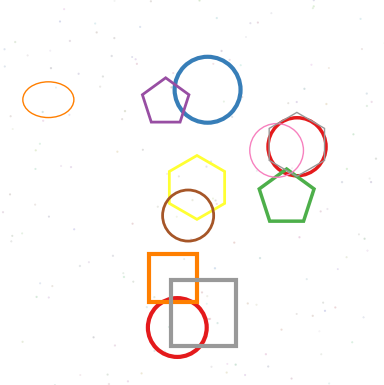[{"shape": "circle", "thickness": 2.5, "radius": 0.38, "center": [0.772, 0.619]}, {"shape": "circle", "thickness": 3, "radius": 0.38, "center": [0.461, 0.149]}, {"shape": "circle", "thickness": 3, "radius": 0.43, "center": [0.539, 0.767]}, {"shape": "pentagon", "thickness": 2.5, "radius": 0.37, "center": [0.744, 0.486]}, {"shape": "pentagon", "thickness": 2, "radius": 0.32, "center": [0.43, 0.734]}, {"shape": "oval", "thickness": 1, "radius": 0.33, "center": [0.126, 0.741]}, {"shape": "square", "thickness": 3, "radius": 0.31, "center": [0.45, 0.278]}, {"shape": "hexagon", "thickness": 2, "radius": 0.41, "center": [0.512, 0.513]}, {"shape": "circle", "thickness": 2, "radius": 0.33, "center": [0.489, 0.44]}, {"shape": "circle", "thickness": 1, "radius": 0.35, "center": [0.718, 0.609]}, {"shape": "hexagon", "thickness": 1, "radius": 0.42, "center": [0.771, 0.625]}, {"shape": "square", "thickness": 3, "radius": 0.43, "center": [0.529, 0.187]}]